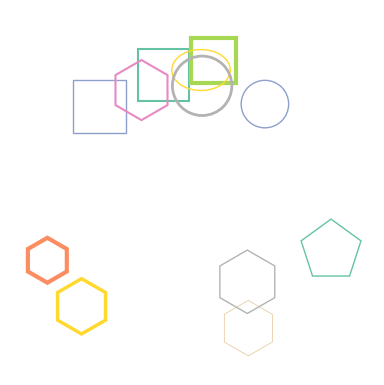[{"shape": "square", "thickness": 1.5, "radius": 0.33, "center": [0.425, 0.805]}, {"shape": "pentagon", "thickness": 1, "radius": 0.41, "center": [0.86, 0.349]}, {"shape": "hexagon", "thickness": 3, "radius": 0.29, "center": [0.123, 0.324]}, {"shape": "square", "thickness": 1, "radius": 0.34, "center": [0.258, 0.723]}, {"shape": "circle", "thickness": 1, "radius": 0.31, "center": [0.688, 0.73]}, {"shape": "hexagon", "thickness": 1.5, "radius": 0.39, "center": [0.368, 0.766]}, {"shape": "square", "thickness": 3, "radius": 0.29, "center": [0.554, 0.842]}, {"shape": "oval", "thickness": 1, "radius": 0.38, "center": [0.522, 0.818]}, {"shape": "hexagon", "thickness": 2.5, "radius": 0.36, "center": [0.212, 0.204]}, {"shape": "hexagon", "thickness": 0.5, "radius": 0.36, "center": [0.645, 0.148]}, {"shape": "circle", "thickness": 2, "radius": 0.39, "center": [0.525, 0.777]}, {"shape": "hexagon", "thickness": 1, "radius": 0.41, "center": [0.642, 0.268]}]